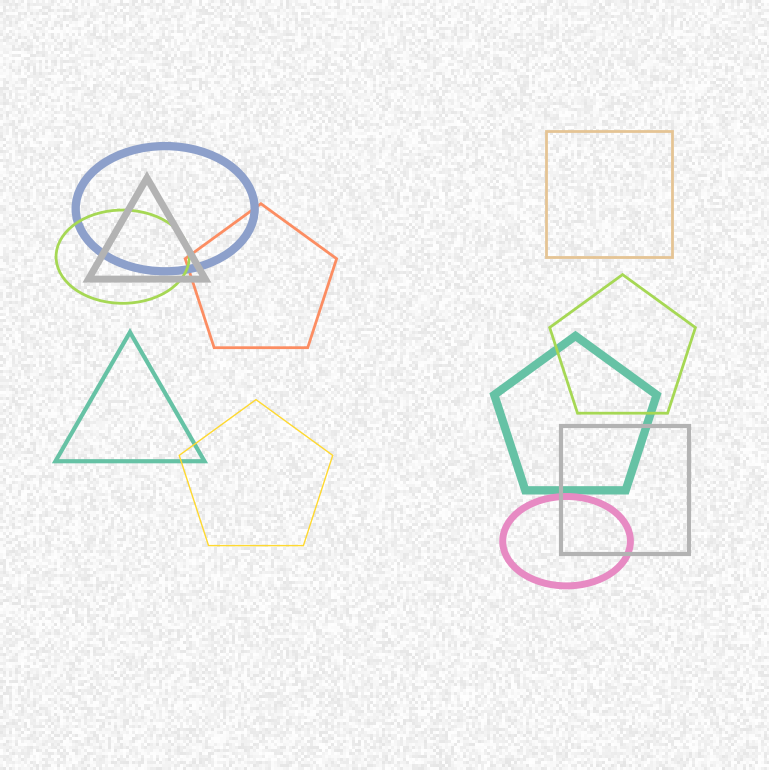[{"shape": "triangle", "thickness": 1.5, "radius": 0.56, "center": [0.169, 0.457]}, {"shape": "pentagon", "thickness": 3, "radius": 0.55, "center": [0.747, 0.453]}, {"shape": "pentagon", "thickness": 1, "radius": 0.52, "center": [0.339, 0.632]}, {"shape": "oval", "thickness": 3, "radius": 0.58, "center": [0.215, 0.729]}, {"shape": "oval", "thickness": 2.5, "radius": 0.41, "center": [0.736, 0.297]}, {"shape": "pentagon", "thickness": 1, "radius": 0.5, "center": [0.809, 0.544]}, {"shape": "oval", "thickness": 1, "radius": 0.43, "center": [0.159, 0.667]}, {"shape": "pentagon", "thickness": 0.5, "radius": 0.52, "center": [0.332, 0.376]}, {"shape": "square", "thickness": 1, "radius": 0.41, "center": [0.791, 0.748]}, {"shape": "square", "thickness": 1.5, "radius": 0.42, "center": [0.812, 0.364]}, {"shape": "triangle", "thickness": 2.5, "radius": 0.44, "center": [0.191, 0.681]}]